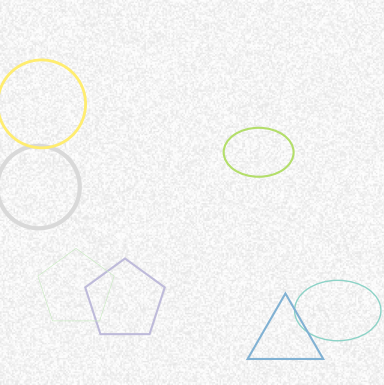[{"shape": "oval", "thickness": 1, "radius": 0.56, "center": [0.877, 0.193]}, {"shape": "pentagon", "thickness": 1.5, "radius": 0.54, "center": [0.325, 0.22]}, {"shape": "triangle", "thickness": 1.5, "radius": 0.57, "center": [0.741, 0.124]}, {"shape": "oval", "thickness": 1.5, "radius": 0.45, "center": [0.672, 0.604]}, {"shape": "circle", "thickness": 3, "radius": 0.54, "center": [0.1, 0.514]}, {"shape": "pentagon", "thickness": 0.5, "radius": 0.52, "center": [0.197, 0.251]}, {"shape": "circle", "thickness": 2, "radius": 0.57, "center": [0.108, 0.73]}]